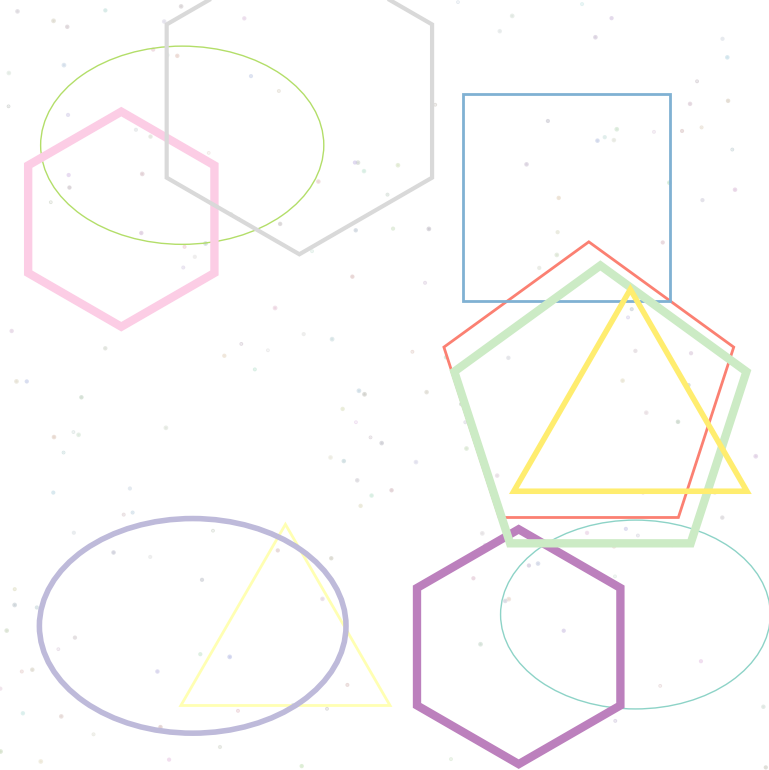[{"shape": "oval", "thickness": 0.5, "radius": 0.88, "center": [0.825, 0.202]}, {"shape": "triangle", "thickness": 1, "radius": 0.78, "center": [0.371, 0.162]}, {"shape": "oval", "thickness": 2, "radius": 1.0, "center": [0.25, 0.187]}, {"shape": "pentagon", "thickness": 1, "radius": 0.99, "center": [0.765, 0.488]}, {"shape": "square", "thickness": 1, "radius": 0.67, "center": [0.736, 0.744]}, {"shape": "oval", "thickness": 0.5, "radius": 0.92, "center": [0.237, 0.811]}, {"shape": "hexagon", "thickness": 3, "radius": 0.7, "center": [0.158, 0.715]}, {"shape": "hexagon", "thickness": 1.5, "radius": 1.0, "center": [0.389, 0.869]}, {"shape": "hexagon", "thickness": 3, "radius": 0.76, "center": [0.674, 0.16]}, {"shape": "pentagon", "thickness": 3, "radius": 1.0, "center": [0.78, 0.456]}, {"shape": "triangle", "thickness": 2, "radius": 0.87, "center": [0.819, 0.449]}]